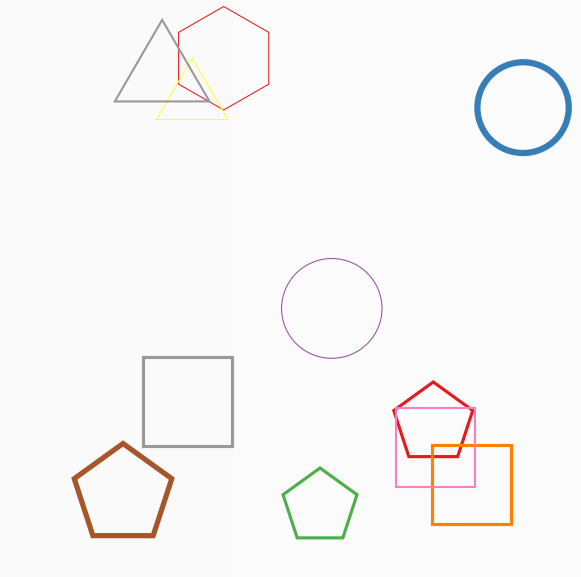[{"shape": "pentagon", "thickness": 1.5, "radius": 0.36, "center": [0.745, 0.266]}, {"shape": "hexagon", "thickness": 0.5, "radius": 0.45, "center": [0.385, 0.898]}, {"shape": "circle", "thickness": 3, "radius": 0.39, "center": [0.9, 0.813]}, {"shape": "pentagon", "thickness": 1.5, "radius": 0.33, "center": [0.551, 0.122]}, {"shape": "circle", "thickness": 0.5, "radius": 0.43, "center": [0.571, 0.465]}, {"shape": "square", "thickness": 1.5, "radius": 0.34, "center": [0.811, 0.16]}, {"shape": "triangle", "thickness": 0.5, "radius": 0.35, "center": [0.33, 0.828]}, {"shape": "pentagon", "thickness": 2.5, "radius": 0.44, "center": [0.212, 0.143]}, {"shape": "square", "thickness": 1, "radius": 0.34, "center": [0.749, 0.224]}, {"shape": "triangle", "thickness": 1, "radius": 0.47, "center": [0.279, 0.871]}, {"shape": "square", "thickness": 1.5, "radius": 0.39, "center": [0.322, 0.304]}]